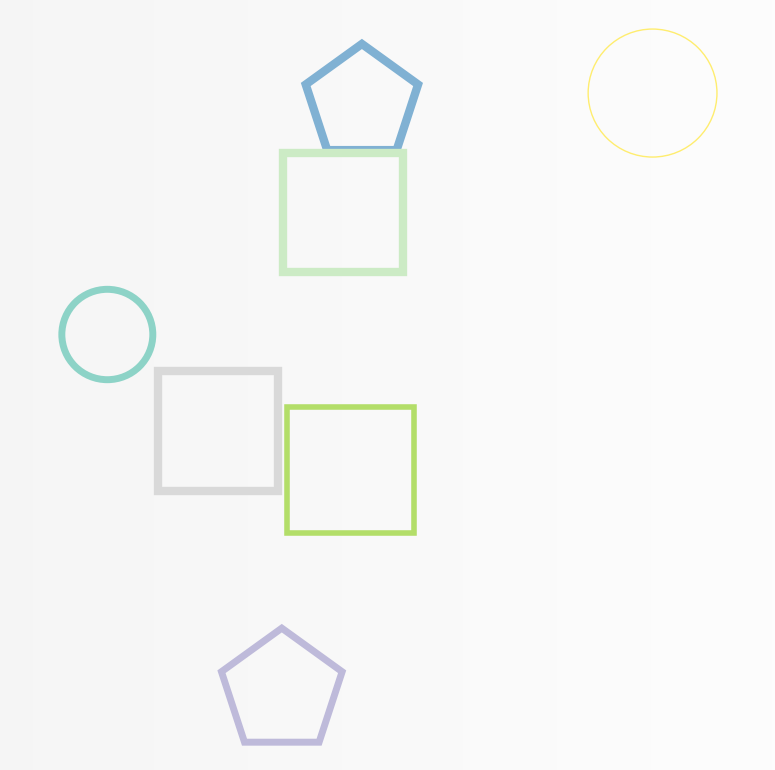[{"shape": "circle", "thickness": 2.5, "radius": 0.29, "center": [0.138, 0.566]}, {"shape": "pentagon", "thickness": 2.5, "radius": 0.41, "center": [0.364, 0.102]}, {"shape": "pentagon", "thickness": 3, "radius": 0.38, "center": [0.467, 0.867]}, {"shape": "square", "thickness": 2, "radius": 0.41, "center": [0.452, 0.389]}, {"shape": "square", "thickness": 3, "radius": 0.39, "center": [0.281, 0.44]}, {"shape": "square", "thickness": 3, "radius": 0.39, "center": [0.443, 0.724]}, {"shape": "circle", "thickness": 0.5, "radius": 0.42, "center": [0.842, 0.879]}]